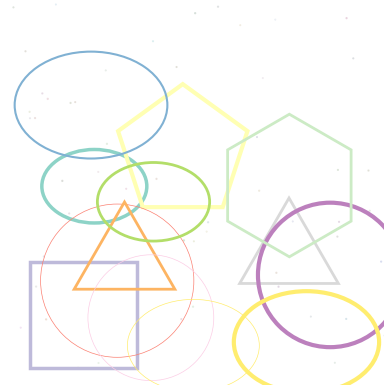[{"shape": "oval", "thickness": 2.5, "radius": 0.68, "center": [0.245, 0.516]}, {"shape": "pentagon", "thickness": 3, "radius": 0.88, "center": [0.475, 0.605]}, {"shape": "square", "thickness": 2.5, "radius": 0.69, "center": [0.217, 0.183]}, {"shape": "circle", "thickness": 0.5, "radius": 1.0, "center": [0.304, 0.271]}, {"shape": "oval", "thickness": 1.5, "radius": 0.99, "center": [0.236, 0.727]}, {"shape": "triangle", "thickness": 2, "radius": 0.76, "center": [0.323, 0.324]}, {"shape": "oval", "thickness": 2, "radius": 0.73, "center": [0.399, 0.476]}, {"shape": "circle", "thickness": 0.5, "radius": 0.82, "center": [0.392, 0.175]}, {"shape": "triangle", "thickness": 2, "radius": 0.74, "center": [0.751, 0.338]}, {"shape": "circle", "thickness": 3, "radius": 0.94, "center": [0.858, 0.286]}, {"shape": "hexagon", "thickness": 2, "radius": 0.93, "center": [0.752, 0.518]}, {"shape": "oval", "thickness": 3, "radius": 0.94, "center": [0.796, 0.112]}, {"shape": "oval", "thickness": 0.5, "radius": 0.86, "center": [0.502, 0.102]}]